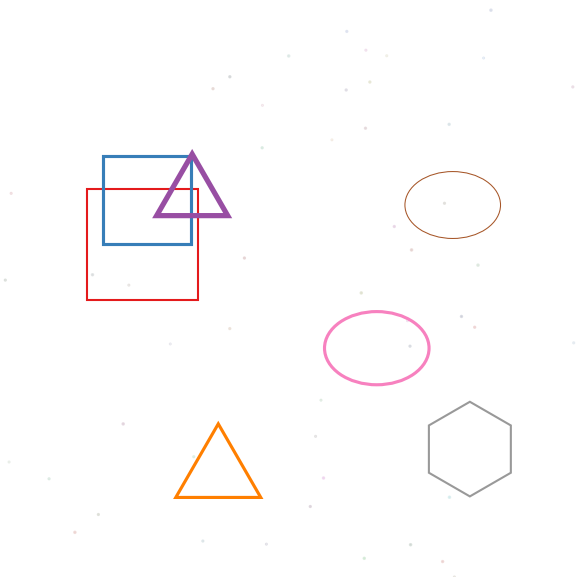[{"shape": "square", "thickness": 1, "radius": 0.48, "center": [0.247, 0.576]}, {"shape": "square", "thickness": 1.5, "radius": 0.38, "center": [0.255, 0.653]}, {"shape": "triangle", "thickness": 2.5, "radius": 0.36, "center": [0.333, 0.661]}, {"shape": "triangle", "thickness": 1.5, "radius": 0.42, "center": [0.378, 0.18]}, {"shape": "oval", "thickness": 0.5, "radius": 0.41, "center": [0.784, 0.644]}, {"shape": "oval", "thickness": 1.5, "radius": 0.45, "center": [0.652, 0.396]}, {"shape": "hexagon", "thickness": 1, "radius": 0.41, "center": [0.814, 0.221]}]